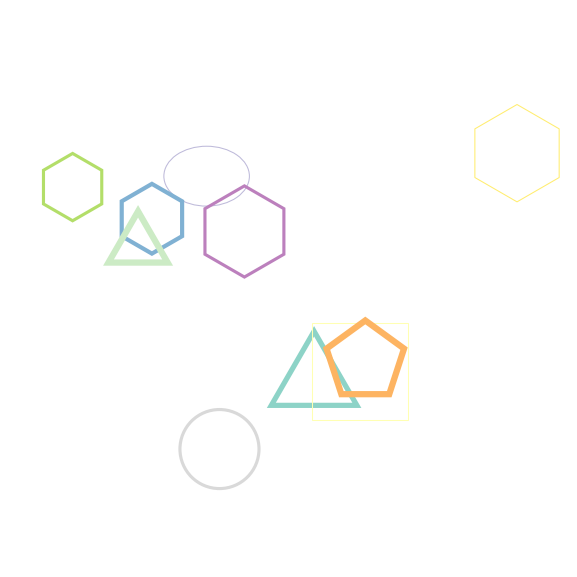[{"shape": "triangle", "thickness": 2.5, "radius": 0.43, "center": [0.544, 0.34]}, {"shape": "square", "thickness": 0.5, "radius": 0.42, "center": [0.623, 0.356]}, {"shape": "oval", "thickness": 0.5, "radius": 0.37, "center": [0.358, 0.694]}, {"shape": "hexagon", "thickness": 2, "radius": 0.3, "center": [0.263, 0.62]}, {"shape": "pentagon", "thickness": 3, "radius": 0.35, "center": [0.633, 0.374]}, {"shape": "hexagon", "thickness": 1.5, "radius": 0.29, "center": [0.126, 0.675]}, {"shape": "circle", "thickness": 1.5, "radius": 0.34, "center": [0.38, 0.222]}, {"shape": "hexagon", "thickness": 1.5, "radius": 0.39, "center": [0.423, 0.598]}, {"shape": "triangle", "thickness": 3, "radius": 0.3, "center": [0.239, 0.574]}, {"shape": "hexagon", "thickness": 0.5, "radius": 0.42, "center": [0.895, 0.734]}]